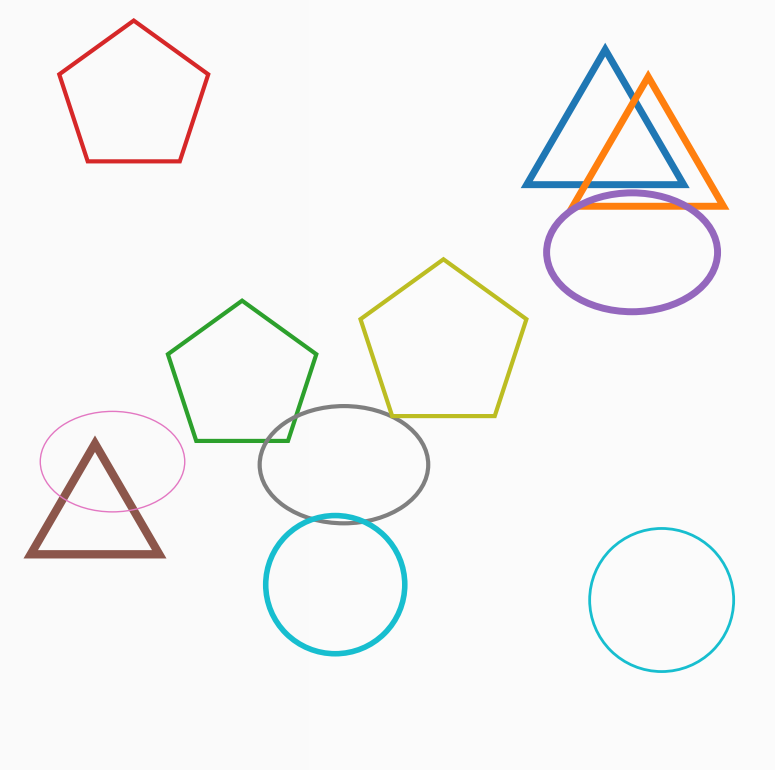[{"shape": "triangle", "thickness": 2.5, "radius": 0.58, "center": [0.781, 0.819]}, {"shape": "triangle", "thickness": 2.5, "radius": 0.56, "center": [0.836, 0.788]}, {"shape": "pentagon", "thickness": 1.5, "radius": 0.5, "center": [0.312, 0.509]}, {"shape": "pentagon", "thickness": 1.5, "radius": 0.51, "center": [0.173, 0.872]}, {"shape": "oval", "thickness": 2.5, "radius": 0.55, "center": [0.816, 0.672]}, {"shape": "triangle", "thickness": 3, "radius": 0.48, "center": [0.123, 0.328]}, {"shape": "oval", "thickness": 0.5, "radius": 0.47, "center": [0.145, 0.4]}, {"shape": "oval", "thickness": 1.5, "radius": 0.54, "center": [0.444, 0.396]}, {"shape": "pentagon", "thickness": 1.5, "radius": 0.56, "center": [0.572, 0.551]}, {"shape": "circle", "thickness": 1, "radius": 0.46, "center": [0.854, 0.221]}, {"shape": "circle", "thickness": 2, "radius": 0.45, "center": [0.433, 0.241]}]